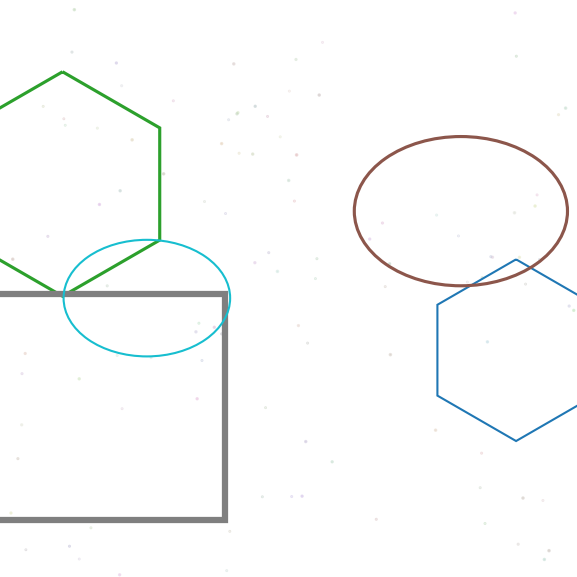[{"shape": "hexagon", "thickness": 1, "radius": 0.79, "center": [0.894, 0.393]}, {"shape": "hexagon", "thickness": 1.5, "radius": 0.97, "center": [0.108, 0.681]}, {"shape": "oval", "thickness": 1.5, "radius": 0.92, "center": [0.798, 0.633]}, {"shape": "square", "thickness": 3, "radius": 0.98, "center": [0.193, 0.295]}, {"shape": "oval", "thickness": 1, "radius": 0.72, "center": [0.254, 0.483]}]